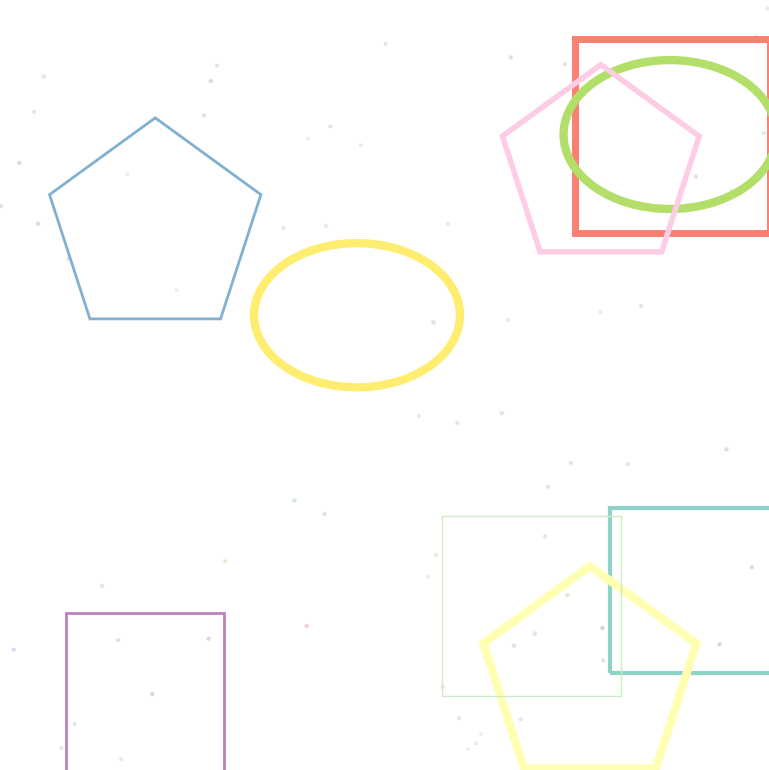[{"shape": "square", "thickness": 1.5, "radius": 0.54, "center": [0.9, 0.234]}, {"shape": "pentagon", "thickness": 3, "radius": 0.73, "center": [0.766, 0.119]}, {"shape": "square", "thickness": 2.5, "radius": 0.63, "center": [0.873, 0.823]}, {"shape": "pentagon", "thickness": 1, "radius": 0.72, "center": [0.202, 0.703]}, {"shape": "oval", "thickness": 3, "radius": 0.69, "center": [0.87, 0.825]}, {"shape": "pentagon", "thickness": 2, "radius": 0.67, "center": [0.78, 0.782]}, {"shape": "square", "thickness": 1, "radius": 0.51, "center": [0.188, 0.1]}, {"shape": "square", "thickness": 0.5, "radius": 0.58, "center": [0.69, 0.213]}, {"shape": "oval", "thickness": 3, "radius": 0.67, "center": [0.464, 0.591]}]